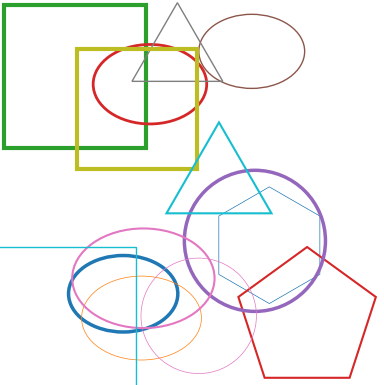[{"shape": "oval", "thickness": 2.5, "radius": 0.71, "center": [0.32, 0.237]}, {"shape": "hexagon", "thickness": 0.5, "radius": 0.76, "center": [0.7, 0.363]}, {"shape": "oval", "thickness": 0.5, "radius": 0.78, "center": [0.368, 0.174]}, {"shape": "square", "thickness": 3, "radius": 0.93, "center": [0.194, 0.801]}, {"shape": "pentagon", "thickness": 1.5, "radius": 0.94, "center": [0.798, 0.171]}, {"shape": "oval", "thickness": 2, "radius": 0.74, "center": [0.389, 0.781]}, {"shape": "circle", "thickness": 2.5, "radius": 0.92, "center": [0.662, 0.374]}, {"shape": "oval", "thickness": 1, "radius": 0.69, "center": [0.654, 0.867]}, {"shape": "circle", "thickness": 0.5, "radius": 0.75, "center": [0.516, 0.18]}, {"shape": "oval", "thickness": 1.5, "radius": 0.92, "center": [0.372, 0.277]}, {"shape": "triangle", "thickness": 1, "radius": 0.68, "center": [0.461, 0.857]}, {"shape": "square", "thickness": 3, "radius": 0.78, "center": [0.355, 0.716]}, {"shape": "triangle", "thickness": 1.5, "radius": 0.79, "center": [0.569, 0.525]}, {"shape": "square", "thickness": 1, "radius": 1.0, "center": [0.153, 0.159]}]